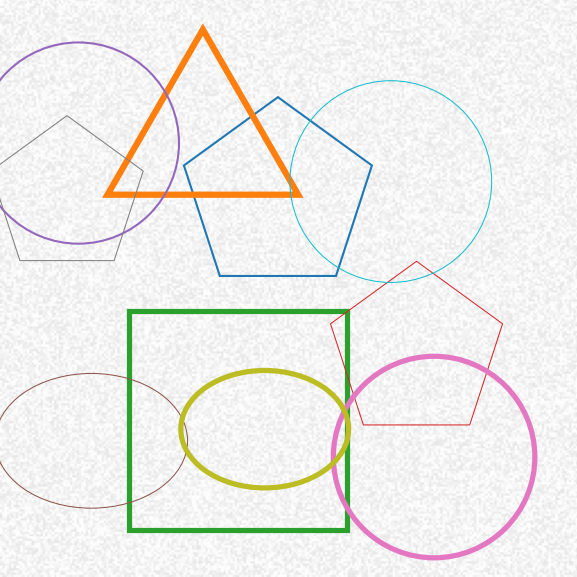[{"shape": "pentagon", "thickness": 1, "radius": 0.86, "center": [0.481, 0.66]}, {"shape": "triangle", "thickness": 3, "radius": 0.95, "center": [0.351, 0.757]}, {"shape": "square", "thickness": 2.5, "radius": 0.95, "center": [0.413, 0.271]}, {"shape": "pentagon", "thickness": 0.5, "radius": 0.78, "center": [0.721, 0.39]}, {"shape": "circle", "thickness": 1, "radius": 0.87, "center": [0.136, 0.751]}, {"shape": "oval", "thickness": 0.5, "radius": 0.83, "center": [0.158, 0.236]}, {"shape": "circle", "thickness": 2.5, "radius": 0.87, "center": [0.752, 0.208]}, {"shape": "pentagon", "thickness": 0.5, "radius": 0.69, "center": [0.116, 0.66]}, {"shape": "oval", "thickness": 2.5, "radius": 0.73, "center": [0.458, 0.256]}, {"shape": "circle", "thickness": 0.5, "radius": 0.87, "center": [0.677, 0.685]}]